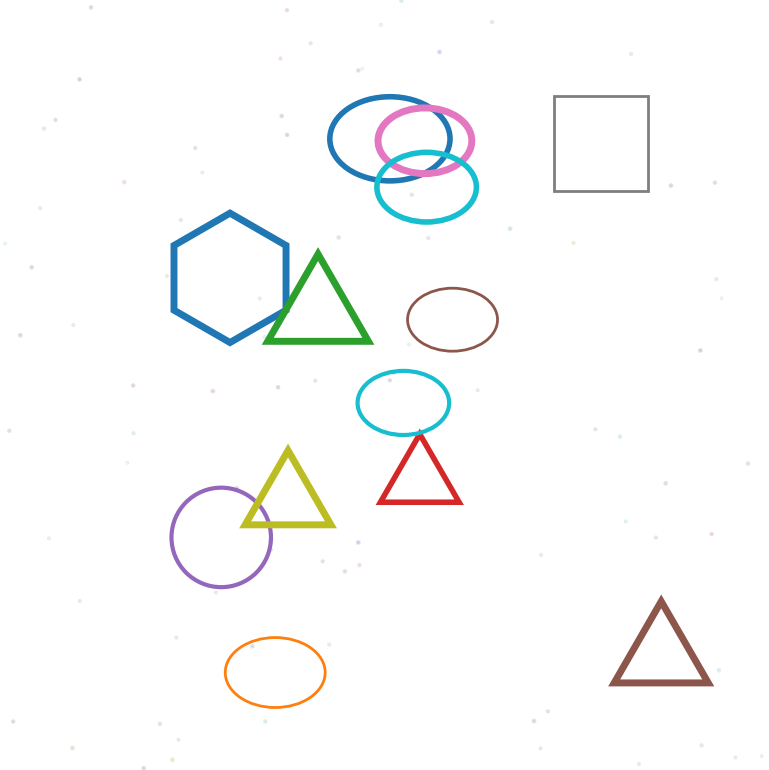[{"shape": "hexagon", "thickness": 2.5, "radius": 0.42, "center": [0.299, 0.639]}, {"shape": "oval", "thickness": 2, "radius": 0.39, "center": [0.506, 0.82]}, {"shape": "oval", "thickness": 1, "radius": 0.32, "center": [0.357, 0.127]}, {"shape": "triangle", "thickness": 2.5, "radius": 0.38, "center": [0.413, 0.594]}, {"shape": "triangle", "thickness": 2, "radius": 0.29, "center": [0.545, 0.377]}, {"shape": "circle", "thickness": 1.5, "radius": 0.32, "center": [0.287, 0.302]}, {"shape": "oval", "thickness": 1, "radius": 0.29, "center": [0.588, 0.585]}, {"shape": "triangle", "thickness": 2.5, "radius": 0.35, "center": [0.859, 0.148]}, {"shape": "oval", "thickness": 2.5, "radius": 0.3, "center": [0.552, 0.817]}, {"shape": "square", "thickness": 1, "radius": 0.31, "center": [0.78, 0.814]}, {"shape": "triangle", "thickness": 2.5, "radius": 0.32, "center": [0.374, 0.351]}, {"shape": "oval", "thickness": 1.5, "radius": 0.3, "center": [0.524, 0.477]}, {"shape": "oval", "thickness": 2, "radius": 0.32, "center": [0.554, 0.757]}]